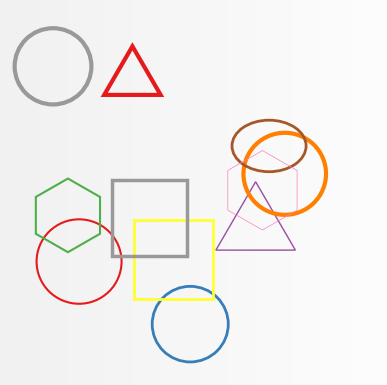[{"shape": "circle", "thickness": 1.5, "radius": 0.55, "center": [0.204, 0.321]}, {"shape": "triangle", "thickness": 3, "radius": 0.42, "center": [0.342, 0.796]}, {"shape": "circle", "thickness": 2, "radius": 0.49, "center": [0.491, 0.158]}, {"shape": "hexagon", "thickness": 1.5, "radius": 0.48, "center": [0.175, 0.441]}, {"shape": "triangle", "thickness": 1, "radius": 0.59, "center": [0.66, 0.41]}, {"shape": "circle", "thickness": 3, "radius": 0.53, "center": [0.735, 0.549]}, {"shape": "square", "thickness": 2, "radius": 0.51, "center": [0.447, 0.327]}, {"shape": "oval", "thickness": 2, "radius": 0.48, "center": [0.694, 0.621]}, {"shape": "hexagon", "thickness": 0.5, "radius": 0.52, "center": [0.677, 0.506]}, {"shape": "square", "thickness": 2.5, "radius": 0.49, "center": [0.386, 0.434]}, {"shape": "circle", "thickness": 3, "radius": 0.5, "center": [0.137, 0.828]}]